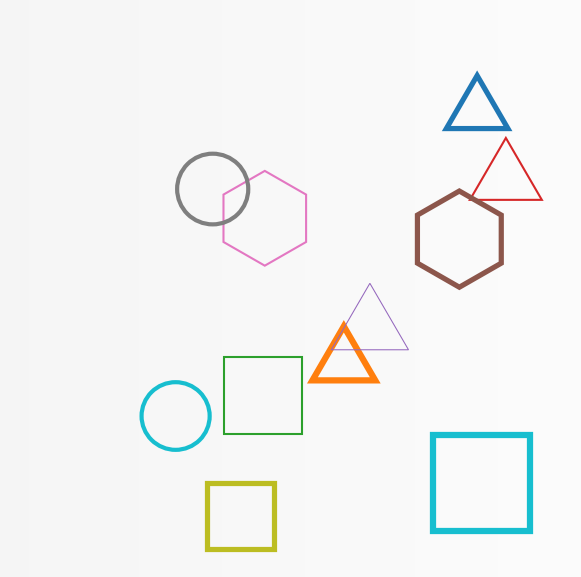[{"shape": "triangle", "thickness": 2.5, "radius": 0.31, "center": [0.821, 0.807]}, {"shape": "triangle", "thickness": 3, "radius": 0.31, "center": [0.592, 0.372]}, {"shape": "square", "thickness": 1, "radius": 0.33, "center": [0.453, 0.314]}, {"shape": "triangle", "thickness": 1, "radius": 0.36, "center": [0.87, 0.689]}, {"shape": "triangle", "thickness": 0.5, "radius": 0.38, "center": [0.636, 0.432]}, {"shape": "hexagon", "thickness": 2.5, "radius": 0.42, "center": [0.79, 0.585]}, {"shape": "hexagon", "thickness": 1, "radius": 0.41, "center": [0.456, 0.621]}, {"shape": "circle", "thickness": 2, "radius": 0.31, "center": [0.366, 0.672]}, {"shape": "square", "thickness": 2.5, "radius": 0.29, "center": [0.414, 0.106]}, {"shape": "square", "thickness": 3, "radius": 0.41, "center": [0.828, 0.163]}, {"shape": "circle", "thickness": 2, "radius": 0.29, "center": [0.302, 0.279]}]